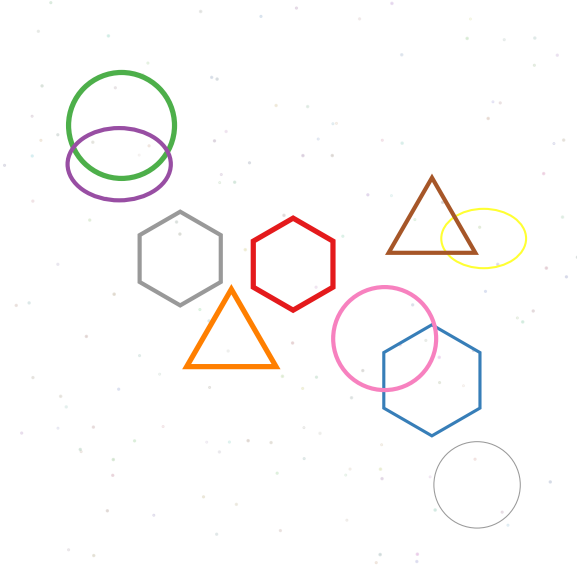[{"shape": "hexagon", "thickness": 2.5, "radius": 0.4, "center": [0.508, 0.542]}, {"shape": "hexagon", "thickness": 1.5, "radius": 0.48, "center": [0.748, 0.341]}, {"shape": "circle", "thickness": 2.5, "radius": 0.46, "center": [0.21, 0.782]}, {"shape": "oval", "thickness": 2, "radius": 0.45, "center": [0.206, 0.715]}, {"shape": "triangle", "thickness": 2.5, "radius": 0.45, "center": [0.401, 0.409]}, {"shape": "oval", "thickness": 1, "radius": 0.37, "center": [0.838, 0.586]}, {"shape": "triangle", "thickness": 2, "radius": 0.43, "center": [0.748, 0.605]}, {"shape": "circle", "thickness": 2, "radius": 0.45, "center": [0.666, 0.413]}, {"shape": "circle", "thickness": 0.5, "radius": 0.37, "center": [0.826, 0.16]}, {"shape": "hexagon", "thickness": 2, "radius": 0.41, "center": [0.312, 0.551]}]